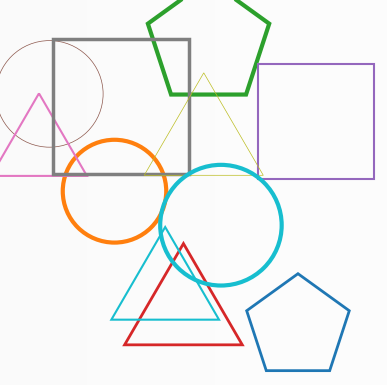[{"shape": "pentagon", "thickness": 2, "radius": 0.7, "center": [0.769, 0.15]}, {"shape": "circle", "thickness": 3, "radius": 0.67, "center": [0.295, 0.503]}, {"shape": "pentagon", "thickness": 3, "radius": 0.82, "center": [0.538, 0.888]}, {"shape": "triangle", "thickness": 2, "radius": 0.88, "center": [0.473, 0.192]}, {"shape": "square", "thickness": 1.5, "radius": 0.75, "center": [0.816, 0.685]}, {"shape": "circle", "thickness": 0.5, "radius": 0.69, "center": [0.128, 0.756]}, {"shape": "triangle", "thickness": 1.5, "radius": 0.71, "center": [0.101, 0.615]}, {"shape": "square", "thickness": 2.5, "radius": 0.88, "center": [0.312, 0.724]}, {"shape": "triangle", "thickness": 0.5, "radius": 0.89, "center": [0.526, 0.633]}, {"shape": "triangle", "thickness": 1.5, "radius": 0.8, "center": [0.426, 0.25]}, {"shape": "circle", "thickness": 3, "radius": 0.78, "center": [0.57, 0.415]}]